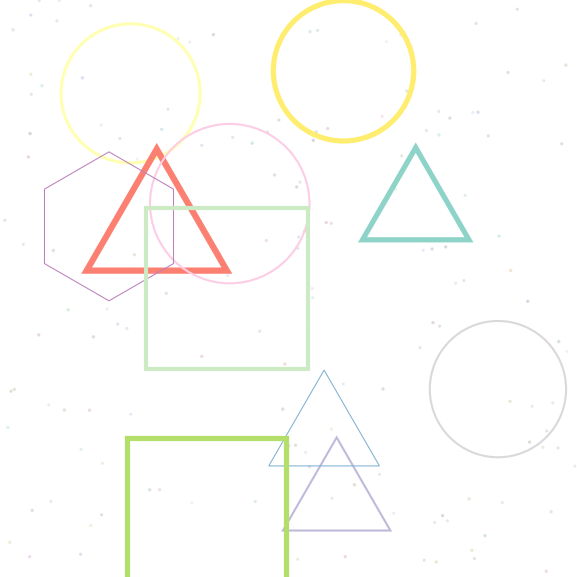[{"shape": "triangle", "thickness": 2.5, "radius": 0.53, "center": [0.72, 0.637]}, {"shape": "circle", "thickness": 1.5, "radius": 0.6, "center": [0.226, 0.837]}, {"shape": "triangle", "thickness": 1, "radius": 0.54, "center": [0.583, 0.134]}, {"shape": "triangle", "thickness": 3, "radius": 0.7, "center": [0.271, 0.601]}, {"shape": "triangle", "thickness": 0.5, "radius": 0.55, "center": [0.561, 0.248]}, {"shape": "square", "thickness": 2.5, "radius": 0.69, "center": [0.357, 0.104]}, {"shape": "circle", "thickness": 1, "radius": 0.69, "center": [0.398, 0.647]}, {"shape": "circle", "thickness": 1, "radius": 0.59, "center": [0.862, 0.325]}, {"shape": "hexagon", "thickness": 0.5, "radius": 0.64, "center": [0.189, 0.607]}, {"shape": "square", "thickness": 2, "radius": 0.7, "center": [0.393, 0.5]}, {"shape": "circle", "thickness": 2.5, "radius": 0.61, "center": [0.595, 0.877]}]